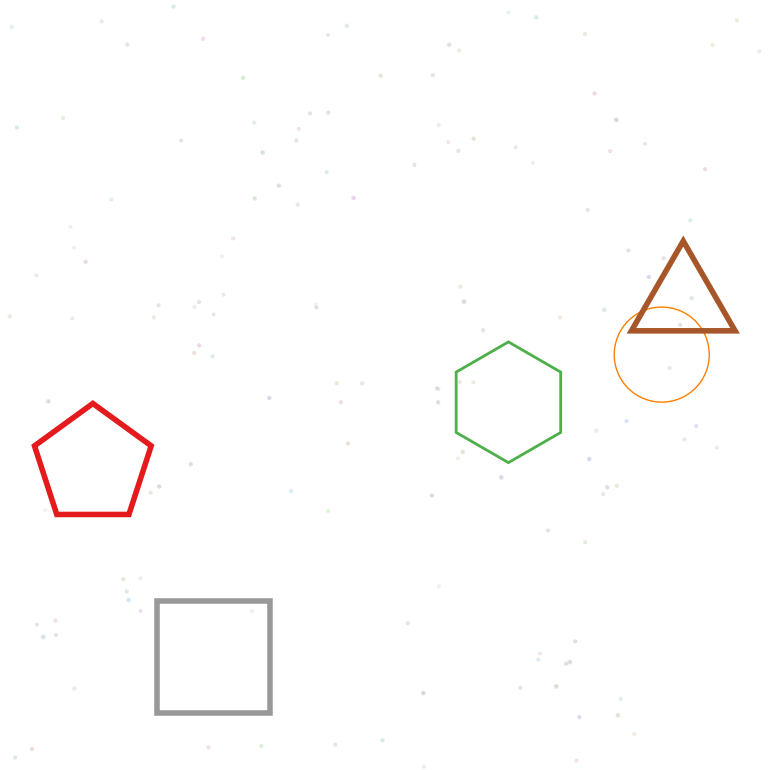[{"shape": "pentagon", "thickness": 2, "radius": 0.4, "center": [0.121, 0.396]}, {"shape": "hexagon", "thickness": 1, "radius": 0.39, "center": [0.66, 0.478]}, {"shape": "circle", "thickness": 0.5, "radius": 0.31, "center": [0.859, 0.539]}, {"shape": "triangle", "thickness": 2, "radius": 0.39, "center": [0.887, 0.609]}, {"shape": "square", "thickness": 2, "radius": 0.36, "center": [0.277, 0.147]}]